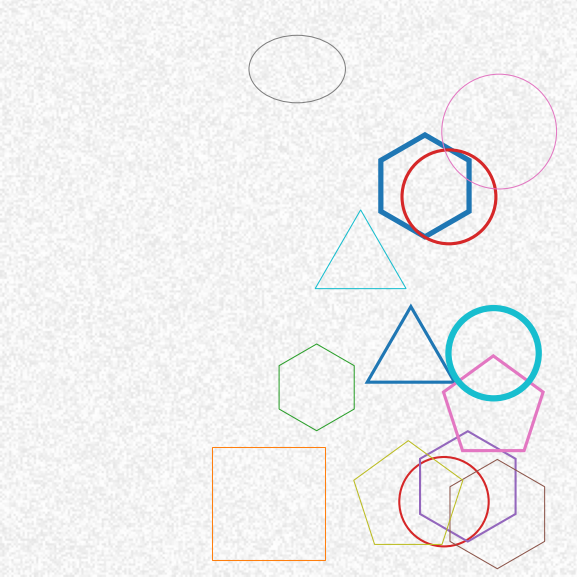[{"shape": "triangle", "thickness": 1.5, "radius": 0.44, "center": [0.711, 0.381]}, {"shape": "hexagon", "thickness": 2.5, "radius": 0.44, "center": [0.736, 0.677]}, {"shape": "square", "thickness": 0.5, "radius": 0.49, "center": [0.464, 0.127]}, {"shape": "hexagon", "thickness": 0.5, "radius": 0.38, "center": [0.548, 0.328]}, {"shape": "circle", "thickness": 1, "radius": 0.39, "center": [0.769, 0.13]}, {"shape": "circle", "thickness": 1.5, "radius": 0.41, "center": [0.777, 0.658]}, {"shape": "hexagon", "thickness": 1, "radius": 0.48, "center": [0.81, 0.157]}, {"shape": "hexagon", "thickness": 0.5, "radius": 0.47, "center": [0.861, 0.109]}, {"shape": "pentagon", "thickness": 1.5, "radius": 0.45, "center": [0.854, 0.292]}, {"shape": "circle", "thickness": 0.5, "radius": 0.5, "center": [0.864, 0.771]}, {"shape": "oval", "thickness": 0.5, "radius": 0.42, "center": [0.515, 0.88]}, {"shape": "pentagon", "thickness": 0.5, "radius": 0.5, "center": [0.707, 0.137]}, {"shape": "circle", "thickness": 3, "radius": 0.39, "center": [0.855, 0.388]}, {"shape": "triangle", "thickness": 0.5, "radius": 0.45, "center": [0.624, 0.545]}]